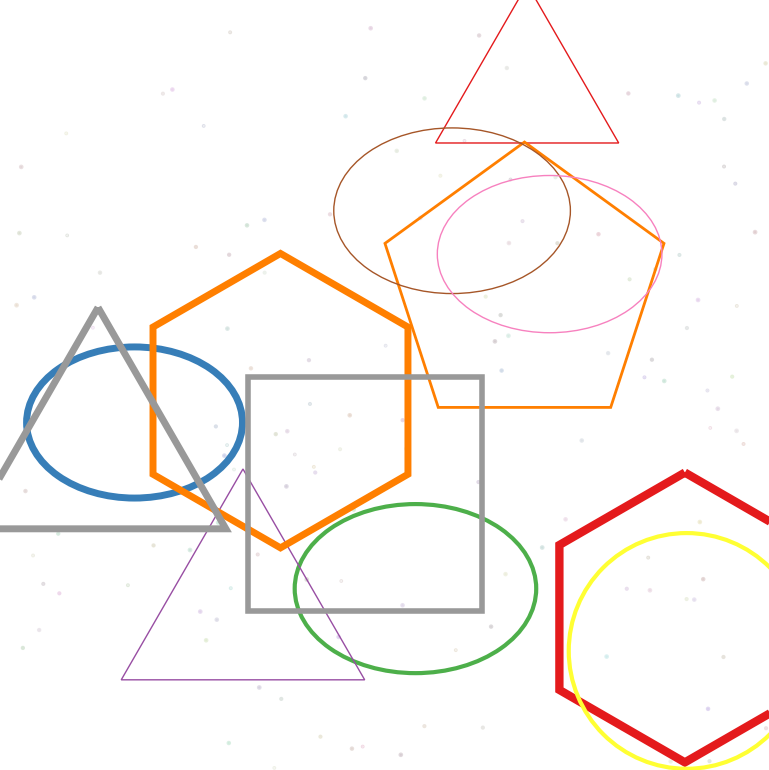[{"shape": "hexagon", "thickness": 3, "radius": 0.94, "center": [0.889, 0.198]}, {"shape": "triangle", "thickness": 0.5, "radius": 0.69, "center": [0.685, 0.883]}, {"shape": "oval", "thickness": 2.5, "radius": 0.7, "center": [0.175, 0.451]}, {"shape": "oval", "thickness": 1.5, "radius": 0.78, "center": [0.54, 0.236]}, {"shape": "triangle", "thickness": 0.5, "radius": 0.91, "center": [0.316, 0.208]}, {"shape": "pentagon", "thickness": 1, "radius": 0.95, "center": [0.681, 0.625]}, {"shape": "hexagon", "thickness": 2.5, "radius": 0.96, "center": [0.364, 0.48]}, {"shape": "circle", "thickness": 1.5, "radius": 0.77, "center": [0.892, 0.155]}, {"shape": "oval", "thickness": 0.5, "radius": 0.77, "center": [0.587, 0.726]}, {"shape": "oval", "thickness": 0.5, "radius": 0.73, "center": [0.714, 0.67]}, {"shape": "triangle", "thickness": 2.5, "radius": 0.96, "center": [0.127, 0.409]}, {"shape": "square", "thickness": 2, "radius": 0.76, "center": [0.474, 0.359]}]